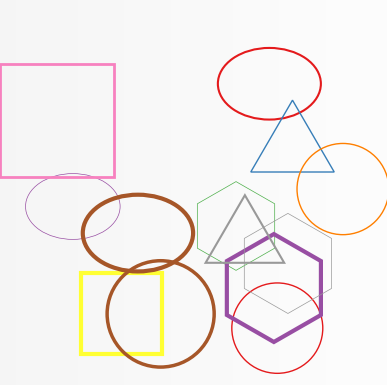[{"shape": "oval", "thickness": 1.5, "radius": 0.66, "center": [0.695, 0.782]}, {"shape": "circle", "thickness": 1, "radius": 0.59, "center": [0.716, 0.148]}, {"shape": "triangle", "thickness": 1, "radius": 0.62, "center": [0.755, 0.615]}, {"shape": "hexagon", "thickness": 0.5, "radius": 0.58, "center": [0.609, 0.413]}, {"shape": "hexagon", "thickness": 3, "radius": 0.7, "center": [0.707, 0.252]}, {"shape": "oval", "thickness": 0.5, "radius": 0.61, "center": [0.188, 0.464]}, {"shape": "circle", "thickness": 1, "radius": 0.59, "center": [0.885, 0.509]}, {"shape": "square", "thickness": 3, "radius": 0.52, "center": [0.313, 0.185]}, {"shape": "circle", "thickness": 2.5, "radius": 0.69, "center": [0.415, 0.185]}, {"shape": "oval", "thickness": 3, "radius": 0.71, "center": [0.356, 0.395]}, {"shape": "square", "thickness": 2, "radius": 0.74, "center": [0.147, 0.687]}, {"shape": "triangle", "thickness": 1.5, "radius": 0.59, "center": [0.632, 0.376]}, {"shape": "hexagon", "thickness": 0.5, "radius": 0.65, "center": [0.743, 0.316]}]